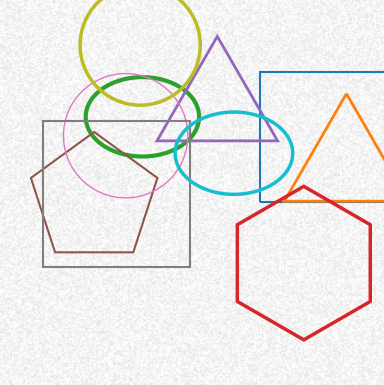[{"shape": "square", "thickness": 1.5, "radius": 0.85, "center": [0.846, 0.644]}, {"shape": "triangle", "thickness": 2, "radius": 0.93, "center": [0.9, 0.571]}, {"shape": "oval", "thickness": 3, "radius": 0.74, "center": [0.37, 0.697]}, {"shape": "hexagon", "thickness": 2.5, "radius": 1.0, "center": [0.789, 0.317]}, {"shape": "triangle", "thickness": 2, "radius": 0.9, "center": [0.564, 0.725]}, {"shape": "pentagon", "thickness": 1.5, "radius": 0.86, "center": [0.245, 0.484]}, {"shape": "circle", "thickness": 1, "radius": 0.81, "center": [0.326, 0.647]}, {"shape": "square", "thickness": 1.5, "radius": 0.95, "center": [0.303, 0.497]}, {"shape": "circle", "thickness": 2.5, "radius": 0.78, "center": [0.364, 0.883]}, {"shape": "oval", "thickness": 2.5, "radius": 0.76, "center": [0.608, 0.602]}]